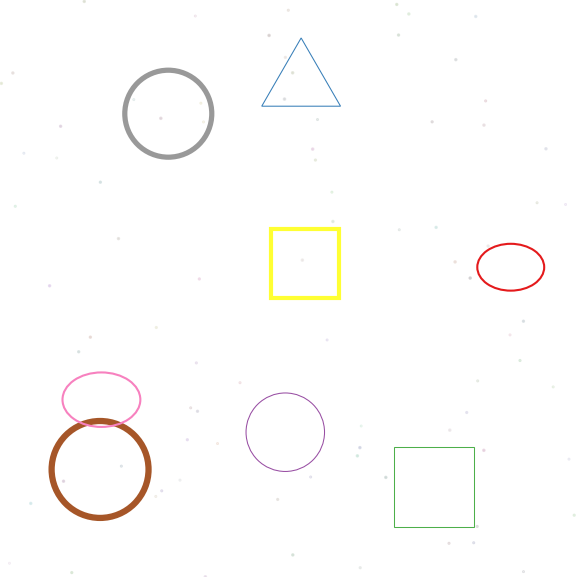[{"shape": "oval", "thickness": 1, "radius": 0.29, "center": [0.884, 0.536]}, {"shape": "triangle", "thickness": 0.5, "radius": 0.39, "center": [0.521, 0.855]}, {"shape": "square", "thickness": 0.5, "radius": 0.35, "center": [0.752, 0.156]}, {"shape": "circle", "thickness": 0.5, "radius": 0.34, "center": [0.494, 0.251]}, {"shape": "square", "thickness": 2, "radius": 0.3, "center": [0.529, 0.543]}, {"shape": "circle", "thickness": 3, "radius": 0.42, "center": [0.173, 0.186]}, {"shape": "oval", "thickness": 1, "radius": 0.34, "center": [0.176, 0.307]}, {"shape": "circle", "thickness": 2.5, "radius": 0.38, "center": [0.291, 0.802]}]